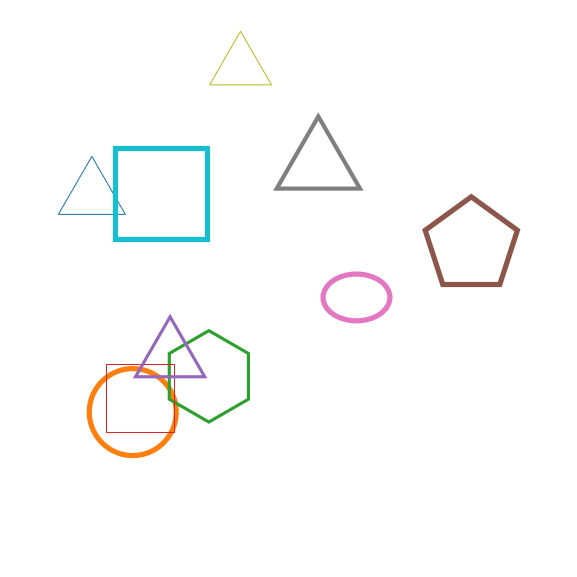[{"shape": "triangle", "thickness": 0.5, "radius": 0.33, "center": [0.159, 0.661]}, {"shape": "circle", "thickness": 2.5, "radius": 0.38, "center": [0.23, 0.286]}, {"shape": "hexagon", "thickness": 1.5, "radius": 0.4, "center": [0.362, 0.347]}, {"shape": "square", "thickness": 0.5, "radius": 0.3, "center": [0.242, 0.31]}, {"shape": "triangle", "thickness": 1.5, "radius": 0.35, "center": [0.295, 0.381]}, {"shape": "pentagon", "thickness": 2.5, "radius": 0.42, "center": [0.816, 0.574]}, {"shape": "oval", "thickness": 2.5, "radius": 0.29, "center": [0.617, 0.484]}, {"shape": "triangle", "thickness": 2, "radius": 0.42, "center": [0.551, 0.714]}, {"shape": "triangle", "thickness": 0.5, "radius": 0.31, "center": [0.417, 0.883]}, {"shape": "square", "thickness": 2.5, "radius": 0.4, "center": [0.279, 0.664]}]